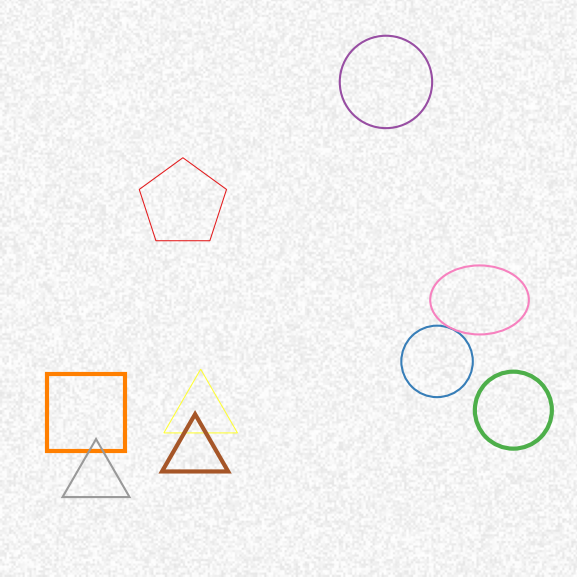[{"shape": "pentagon", "thickness": 0.5, "radius": 0.4, "center": [0.317, 0.647]}, {"shape": "circle", "thickness": 1, "radius": 0.31, "center": [0.757, 0.373]}, {"shape": "circle", "thickness": 2, "radius": 0.33, "center": [0.889, 0.289]}, {"shape": "circle", "thickness": 1, "radius": 0.4, "center": [0.668, 0.857]}, {"shape": "square", "thickness": 2, "radius": 0.34, "center": [0.149, 0.285]}, {"shape": "triangle", "thickness": 0.5, "radius": 0.37, "center": [0.347, 0.286]}, {"shape": "triangle", "thickness": 2, "radius": 0.33, "center": [0.338, 0.216]}, {"shape": "oval", "thickness": 1, "radius": 0.43, "center": [0.83, 0.48]}, {"shape": "triangle", "thickness": 1, "radius": 0.33, "center": [0.166, 0.172]}]